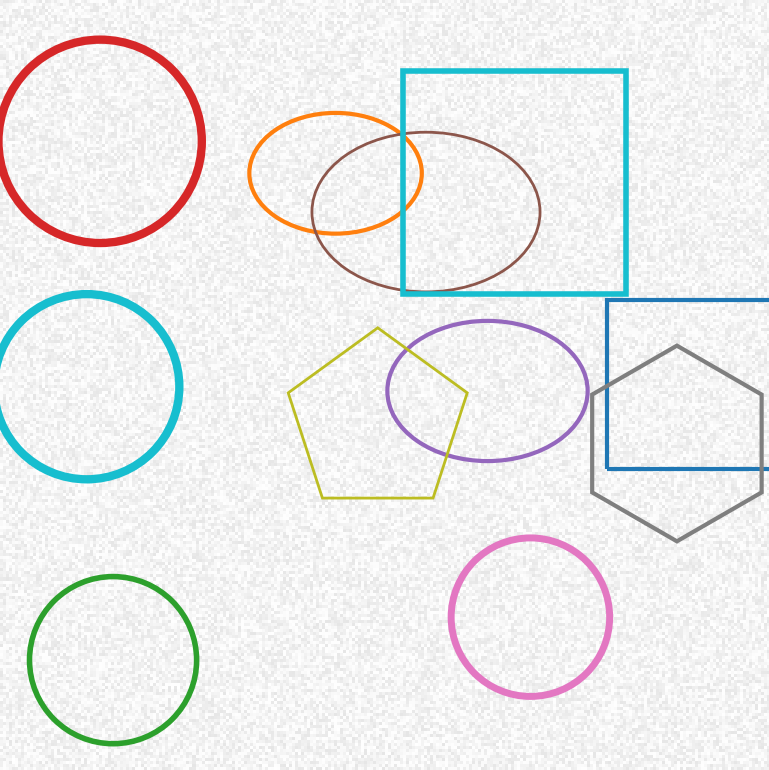[{"shape": "square", "thickness": 1.5, "radius": 0.55, "center": [0.898, 0.5]}, {"shape": "oval", "thickness": 1.5, "radius": 0.56, "center": [0.436, 0.775]}, {"shape": "circle", "thickness": 2, "radius": 0.54, "center": [0.147, 0.143]}, {"shape": "circle", "thickness": 3, "radius": 0.66, "center": [0.13, 0.816]}, {"shape": "oval", "thickness": 1.5, "radius": 0.65, "center": [0.633, 0.492]}, {"shape": "oval", "thickness": 1, "radius": 0.74, "center": [0.553, 0.725]}, {"shape": "circle", "thickness": 2.5, "radius": 0.51, "center": [0.689, 0.198]}, {"shape": "hexagon", "thickness": 1.5, "radius": 0.64, "center": [0.879, 0.424]}, {"shape": "pentagon", "thickness": 1, "radius": 0.61, "center": [0.491, 0.452]}, {"shape": "circle", "thickness": 3, "radius": 0.6, "center": [0.113, 0.498]}, {"shape": "square", "thickness": 2, "radius": 0.73, "center": [0.668, 0.763]}]